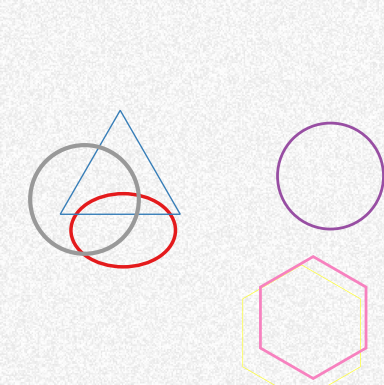[{"shape": "oval", "thickness": 2.5, "radius": 0.68, "center": [0.32, 0.402]}, {"shape": "triangle", "thickness": 1, "radius": 0.9, "center": [0.312, 0.533]}, {"shape": "circle", "thickness": 2, "radius": 0.69, "center": [0.858, 0.543]}, {"shape": "hexagon", "thickness": 0.5, "radius": 0.88, "center": [0.783, 0.136]}, {"shape": "hexagon", "thickness": 2, "radius": 0.79, "center": [0.814, 0.175]}, {"shape": "circle", "thickness": 3, "radius": 0.71, "center": [0.219, 0.482]}]